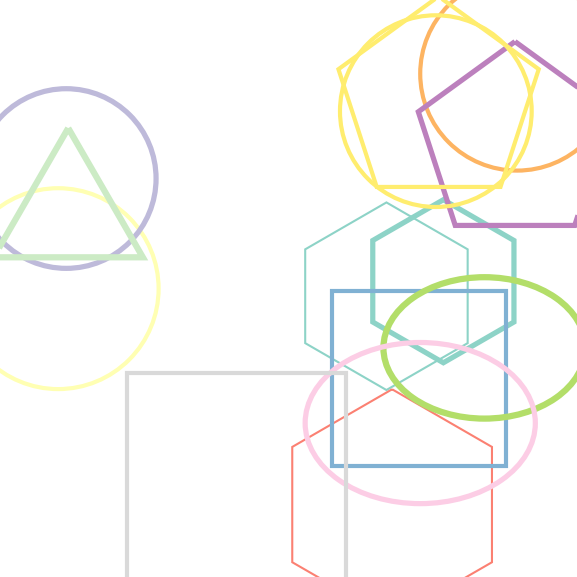[{"shape": "hexagon", "thickness": 2.5, "radius": 0.71, "center": [0.768, 0.512]}, {"shape": "hexagon", "thickness": 1, "radius": 0.81, "center": [0.669, 0.486]}, {"shape": "circle", "thickness": 2, "radius": 0.87, "center": [0.101, 0.499]}, {"shape": "circle", "thickness": 2.5, "radius": 0.78, "center": [0.115, 0.69]}, {"shape": "hexagon", "thickness": 1, "radius": 1.0, "center": [0.679, 0.125]}, {"shape": "square", "thickness": 2, "radius": 0.76, "center": [0.726, 0.344]}, {"shape": "circle", "thickness": 2, "radius": 0.84, "center": [0.895, 0.872]}, {"shape": "oval", "thickness": 3, "radius": 0.87, "center": [0.839, 0.397]}, {"shape": "oval", "thickness": 2.5, "radius": 1.0, "center": [0.728, 0.267]}, {"shape": "square", "thickness": 2, "radius": 0.95, "center": [0.409, 0.164]}, {"shape": "pentagon", "thickness": 2.5, "radius": 0.88, "center": [0.892, 0.751]}, {"shape": "triangle", "thickness": 3, "radius": 0.75, "center": [0.118, 0.628]}, {"shape": "circle", "thickness": 2, "radius": 0.83, "center": [0.755, 0.807]}, {"shape": "pentagon", "thickness": 2, "radius": 0.91, "center": [0.759, 0.823]}]